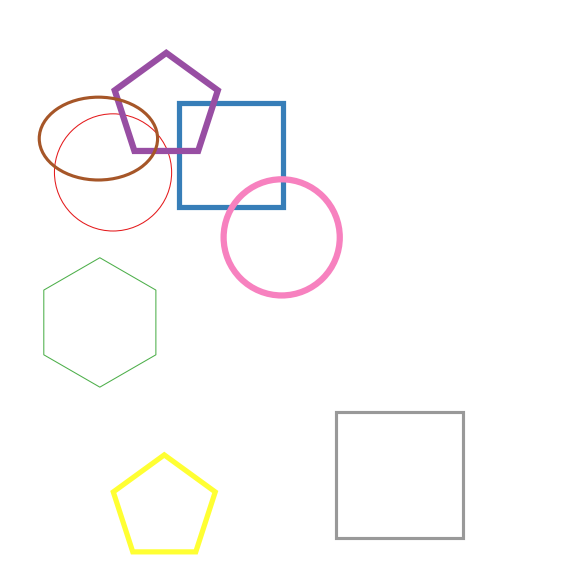[{"shape": "circle", "thickness": 0.5, "radius": 0.51, "center": [0.196, 0.701]}, {"shape": "square", "thickness": 2.5, "radius": 0.45, "center": [0.4, 0.731]}, {"shape": "hexagon", "thickness": 0.5, "radius": 0.56, "center": [0.173, 0.441]}, {"shape": "pentagon", "thickness": 3, "radius": 0.47, "center": [0.288, 0.814]}, {"shape": "pentagon", "thickness": 2.5, "radius": 0.46, "center": [0.284, 0.119]}, {"shape": "oval", "thickness": 1.5, "radius": 0.51, "center": [0.17, 0.759]}, {"shape": "circle", "thickness": 3, "radius": 0.5, "center": [0.488, 0.588]}, {"shape": "square", "thickness": 1.5, "radius": 0.55, "center": [0.692, 0.176]}]